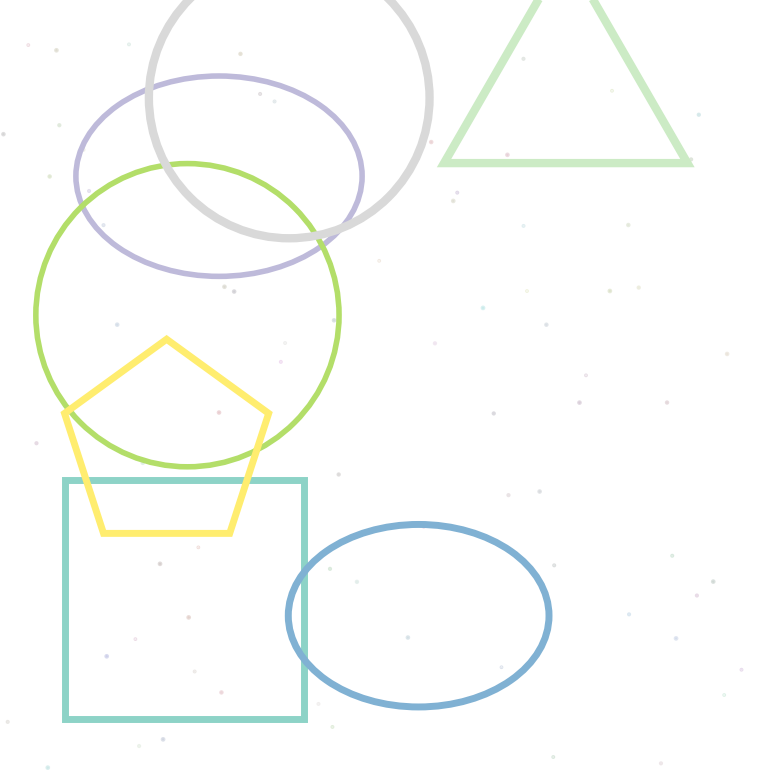[{"shape": "square", "thickness": 2.5, "radius": 0.77, "center": [0.24, 0.221]}, {"shape": "oval", "thickness": 2, "radius": 0.93, "center": [0.284, 0.771]}, {"shape": "oval", "thickness": 2.5, "radius": 0.85, "center": [0.544, 0.2]}, {"shape": "circle", "thickness": 2, "radius": 0.98, "center": [0.243, 0.591]}, {"shape": "circle", "thickness": 3, "radius": 0.91, "center": [0.376, 0.873]}, {"shape": "triangle", "thickness": 3, "radius": 0.91, "center": [0.735, 0.879]}, {"shape": "pentagon", "thickness": 2.5, "radius": 0.7, "center": [0.216, 0.42]}]